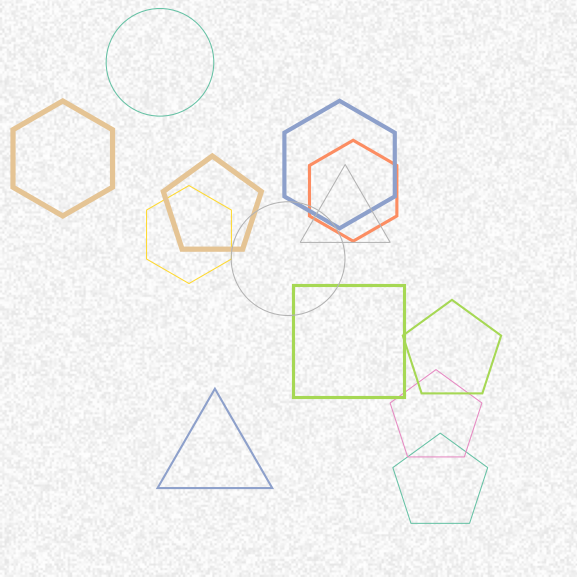[{"shape": "pentagon", "thickness": 0.5, "radius": 0.43, "center": [0.762, 0.163]}, {"shape": "circle", "thickness": 0.5, "radius": 0.47, "center": [0.277, 0.891]}, {"shape": "hexagon", "thickness": 1.5, "radius": 0.44, "center": [0.612, 0.669]}, {"shape": "hexagon", "thickness": 2, "radius": 0.55, "center": [0.588, 0.714]}, {"shape": "triangle", "thickness": 1, "radius": 0.57, "center": [0.372, 0.211]}, {"shape": "pentagon", "thickness": 0.5, "radius": 0.42, "center": [0.755, 0.276]}, {"shape": "square", "thickness": 1.5, "radius": 0.48, "center": [0.603, 0.408]}, {"shape": "pentagon", "thickness": 1, "radius": 0.45, "center": [0.783, 0.39]}, {"shape": "hexagon", "thickness": 0.5, "radius": 0.42, "center": [0.327, 0.593]}, {"shape": "hexagon", "thickness": 2.5, "radius": 0.5, "center": [0.109, 0.725]}, {"shape": "pentagon", "thickness": 2.5, "radius": 0.45, "center": [0.368, 0.64]}, {"shape": "triangle", "thickness": 0.5, "radius": 0.45, "center": [0.598, 0.624]}, {"shape": "circle", "thickness": 0.5, "radius": 0.49, "center": [0.499, 0.551]}]